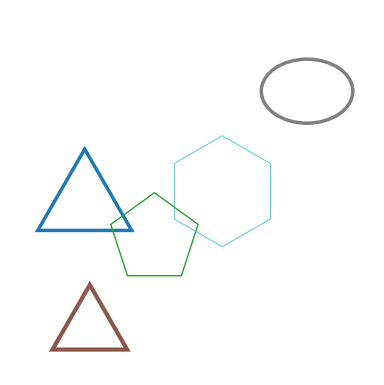[{"shape": "triangle", "thickness": 2.5, "radius": 0.7, "center": [0.22, 0.472]}, {"shape": "pentagon", "thickness": 1, "radius": 0.6, "center": [0.401, 0.38]}, {"shape": "triangle", "thickness": 3, "radius": 0.56, "center": [0.233, 0.148]}, {"shape": "oval", "thickness": 2.5, "radius": 0.59, "center": [0.798, 0.763]}, {"shape": "hexagon", "thickness": 0.5, "radius": 0.72, "center": [0.578, 0.503]}]